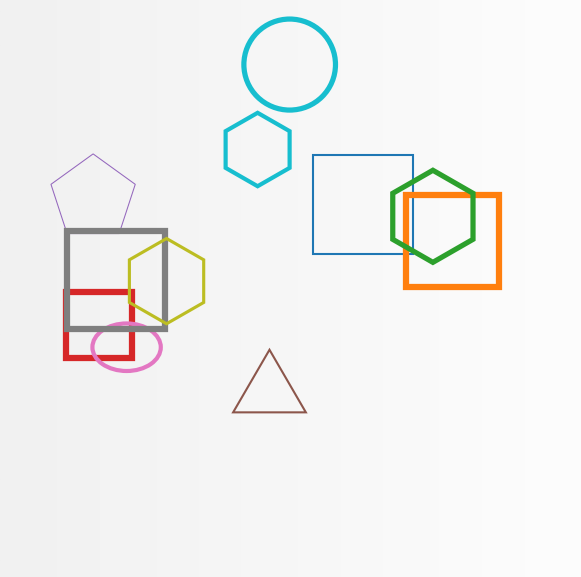[{"shape": "square", "thickness": 1, "radius": 0.43, "center": [0.625, 0.645]}, {"shape": "square", "thickness": 3, "radius": 0.4, "center": [0.779, 0.582]}, {"shape": "hexagon", "thickness": 2.5, "radius": 0.4, "center": [0.745, 0.625]}, {"shape": "square", "thickness": 3, "radius": 0.29, "center": [0.17, 0.437]}, {"shape": "pentagon", "thickness": 0.5, "radius": 0.38, "center": [0.16, 0.656]}, {"shape": "triangle", "thickness": 1, "radius": 0.36, "center": [0.464, 0.321]}, {"shape": "oval", "thickness": 2, "radius": 0.29, "center": [0.218, 0.398]}, {"shape": "square", "thickness": 3, "radius": 0.42, "center": [0.2, 0.514]}, {"shape": "hexagon", "thickness": 1.5, "radius": 0.37, "center": [0.287, 0.512]}, {"shape": "circle", "thickness": 2.5, "radius": 0.39, "center": [0.498, 0.887]}, {"shape": "hexagon", "thickness": 2, "radius": 0.32, "center": [0.443, 0.74]}]